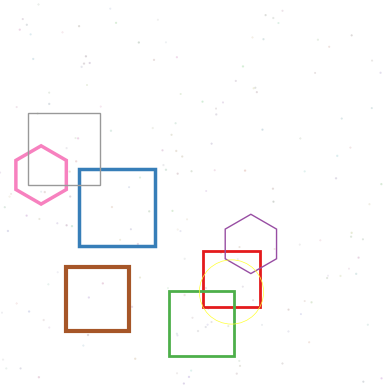[{"shape": "square", "thickness": 2, "radius": 0.37, "center": [0.601, 0.276]}, {"shape": "square", "thickness": 2.5, "radius": 0.5, "center": [0.304, 0.461]}, {"shape": "square", "thickness": 2, "radius": 0.43, "center": [0.524, 0.16]}, {"shape": "hexagon", "thickness": 1, "radius": 0.38, "center": [0.652, 0.366]}, {"shape": "circle", "thickness": 0.5, "radius": 0.42, "center": [0.601, 0.242]}, {"shape": "square", "thickness": 3, "radius": 0.41, "center": [0.253, 0.223]}, {"shape": "hexagon", "thickness": 2.5, "radius": 0.38, "center": [0.107, 0.546]}, {"shape": "square", "thickness": 1, "radius": 0.47, "center": [0.166, 0.614]}]